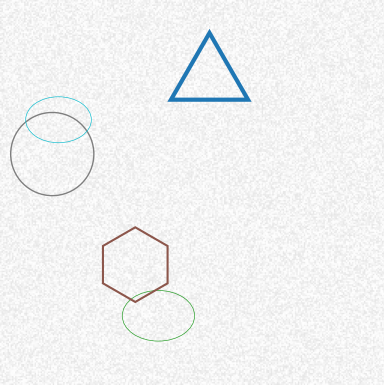[{"shape": "triangle", "thickness": 3, "radius": 0.58, "center": [0.544, 0.799]}, {"shape": "oval", "thickness": 0.5, "radius": 0.47, "center": [0.411, 0.18]}, {"shape": "hexagon", "thickness": 1.5, "radius": 0.48, "center": [0.351, 0.313]}, {"shape": "circle", "thickness": 1, "radius": 0.54, "center": [0.136, 0.6]}, {"shape": "oval", "thickness": 0.5, "radius": 0.43, "center": [0.152, 0.689]}]